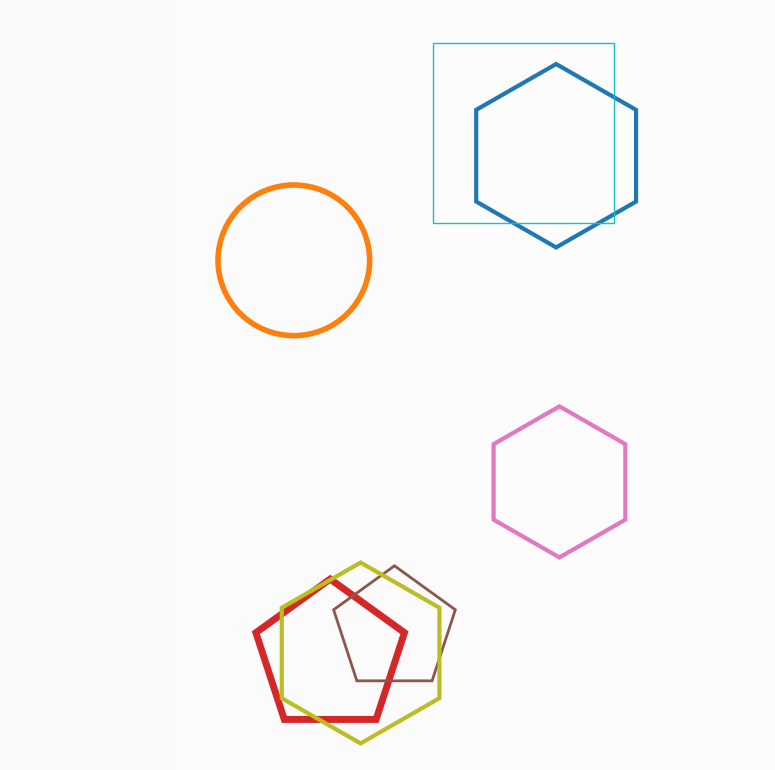[{"shape": "hexagon", "thickness": 1.5, "radius": 0.6, "center": [0.718, 0.798]}, {"shape": "circle", "thickness": 2, "radius": 0.49, "center": [0.379, 0.662]}, {"shape": "pentagon", "thickness": 2.5, "radius": 0.5, "center": [0.426, 0.147]}, {"shape": "pentagon", "thickness": 1, "radius": 0.41, "center": [0.509, 0.183]}, {"shape": "hexagon", "thickness": 1.5, "radius": 0.49, "center": [0.722, 0.374]}, {"shape": "hexagon", "thickness": 1.5, "radius": 0.59, "center": [0.465, 0.152]}, {"shape": "square", "thickness": 0.5, "radius": 0.58, "center": [0.675, 0.827]}]